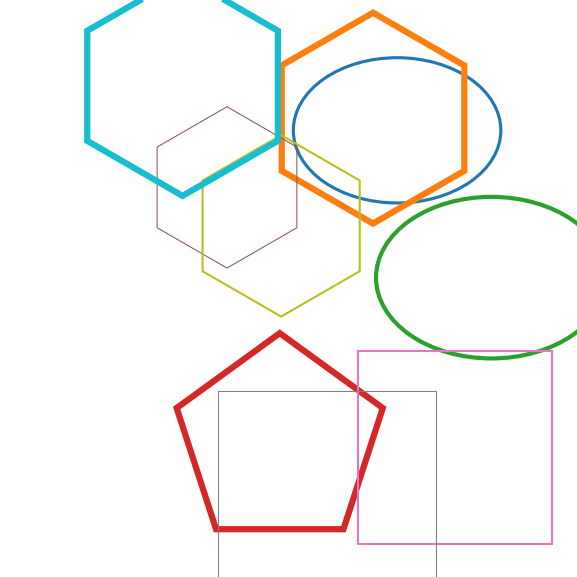[{"shape": "oval", "thickness": 1.5, "radius": 0.9, "center": [0.688, 0.773]}, {"shape": "hexagon", "thickness": 3, "radius": 0.91, "center": [0.646, 0.795]}, {"shape": "oval", "thickness": 2, "radius": 1.0, "center": [0.851, 0.518]}, {"shape": "pentagon", "thickness": 3, "radius": 0.94, "center": [0.484, 0.235]}, {"shape": "hexagon", "thickness": 0.5, "radius": 0.7, "center": [0.393, 0.675]}, {"shape": "square", "thickness": 1, "radius": 0.84, "center": [0.788, 0.224]}, {"shape": "square", "thickness": 0.5, "radius": 0.94, "center": [0.566, 0.134]}, {"shape": "hexagon", "thickness": 1, "radius": 0.79, "center": [0.487, 0.608]}, {"shape": "hexagon", "thickness": 3, "radius": 0.95, "center": [0.316, 0.851]}]